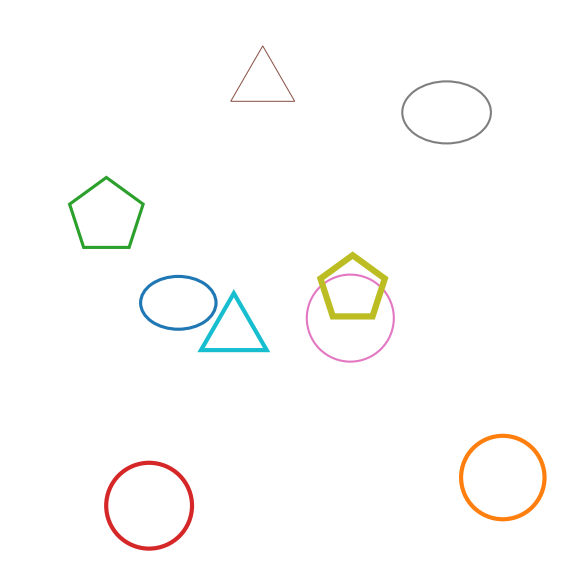[{"shape": "oval", "thickness": 1.5, "radius": 0.33, "center": [0.309, 0.475]}, {"shape": "circle", "thickness": 2, "radius": 0.36, "center": [0.871, 0.172]}, {"shape": "pentagon", "thickness": 1.5, "radius": 0.33, "center": [0.184, 0.625]}, {"shape": "circle", "thickness": 2, "radius": 0.37, "center": [0.258, 0.123]}, {"shape": "triangle", "thickness": 0.5, "radius": 0.32, "center": [0.455, 0.856]}, {"shape": "circle", "thickness": 1, "radius": 0.38, "center": [0.607, 0.448]}, {"shape": "oval", "thickness": 1, "radius": 0.38, "center": [0.773, 0.805]}, {"shape": "pentagon", "thickness": 3, "radius": 0.29, "center": [0.611, 0.499]}, {"shape": "triangle", "thickness": 2, "radius": 0.33, "center": [0.405, 0.426]}]